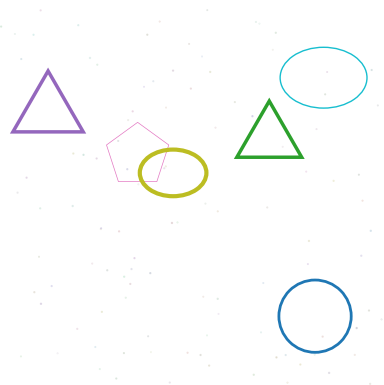[{"shape": "circle", "thickness": 2, "radius": 0.47, "center": [0.818, 0.179]}, {"shape": "triangle", "thickness": 2.5, "radius": 0.49, "center": [0.699, 0.64]}, {"shape": "triangle", "thickness": 2.5, "radius": 0.53, "center": [0.125, 0.71]}, {"shape": "pentagon", "thickness": 0.5, "radius": 0.43, "center": [0.357, 0.597]}, {"shape": "oval", "thickness": 3, "radius": 0.43, "center": [0.45, 0.551]}, {"shape": "oval", "thickness": 1, "radius": 0.56, "center": [0.84, 0.798]}]